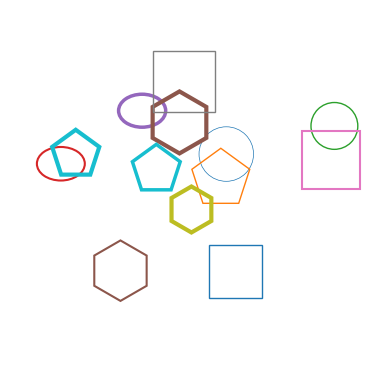[{"shape": "square", "thickness": 1, "radius": 0.34, "center": [0.611, 0.295]}, {"shape": "circle", "thickness": 0.5, "radius": 0.35, "center": [0.588, 0.6]}, {"shape": "pentagon", "thickness": 1, "radius": 0.4, "center": [0.574, 0.536]}, {"shape": "circle", "thickness": 1, "radius": 0.3, "center": [0.869, 0.673]}, {"shape": "oval", "thickness": 1.5, "radius": 0.31, "center": [0.158, 0.575]}, {"shape": "oval", "thickness": 2.5, "radius": 0.31, "center": [0.369, 0.712]}, {"shape": "hexagon", "thickness": 1.5, "radius": 0.39, "center": [0.313, 0.297]}, {"shape": "hexagon", "thickness": 3, "radius": 0.4, "center": [0.466, 0.682]}, {"shape": "square", "thickness": 1.5, "radius": 0.37, "center": [0.86, 0.584]}, {"shape": "square", "thickness": 1, "radius": 0.4, "center": [0.478, 0.789]}, {"shape": "hexagon", "thickness": 3, "radius": 0.3, "center": [0.497, 0.456]}, {"shape": "pentagon", "thickness": 2.5, "radius": 0.33, "center": [0.406, 0.56]}, {"shape": "pentagon", "thickness": 3, "radius": 0.32, "center": [0.197, 0.599]}]